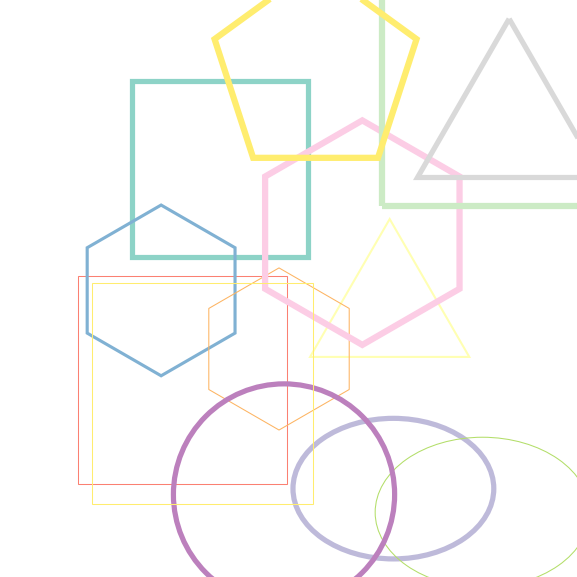[{"shape": "square", "thickness": 2.5, "radius": 0.76, "center": [0.381, 0.707]}, {"shape": "triangle", "thickness": 1, "radius": 0.8, "center": [0.675, 0.461]}, {"shape": "oval", "thickness": 2.5, "radius": 0.87, "center": [0.681, 0.153]}, {"shape": "square", "thickness": 0.5, "radius": 0.9, "center": [0.316, 0.341]}, {"shape": "hexagon", "thickness": 1.5, "radius": 0.74, "center": [0.279, 0.496]}, {"shape": "hexagon", "thickness": 0.5, "radius": 0.7, "center": [0.483, 0.395]}, {"shape": "oval", "thickness": 0.5, "radius": 0.93, "center": [0.835, 0.112]}, {"shape": "hexagon", "thickness": 3, "radius": 0.97, "center": [0.627, 0.596]}, {"shape": "triangle", "thickness": 2.5, "radius": 0.92, "center": [0.882, 0.783]}, {"shape": "circle", "thickness": 2.5, "radius": 0.96, "center": [0.492, 0.143]}, {"shape": "square", "thickness": 3, "radius": 0.93, "center": [0.848, 0.829]}, {"shape": "square", "thickness": 0.5, "radius": 0.96, "center": [0.351, 0.317]}, {"shape": "pentagon", "thickness": 3, "radius": 0.92, "center": [0.546, 0.875]}]